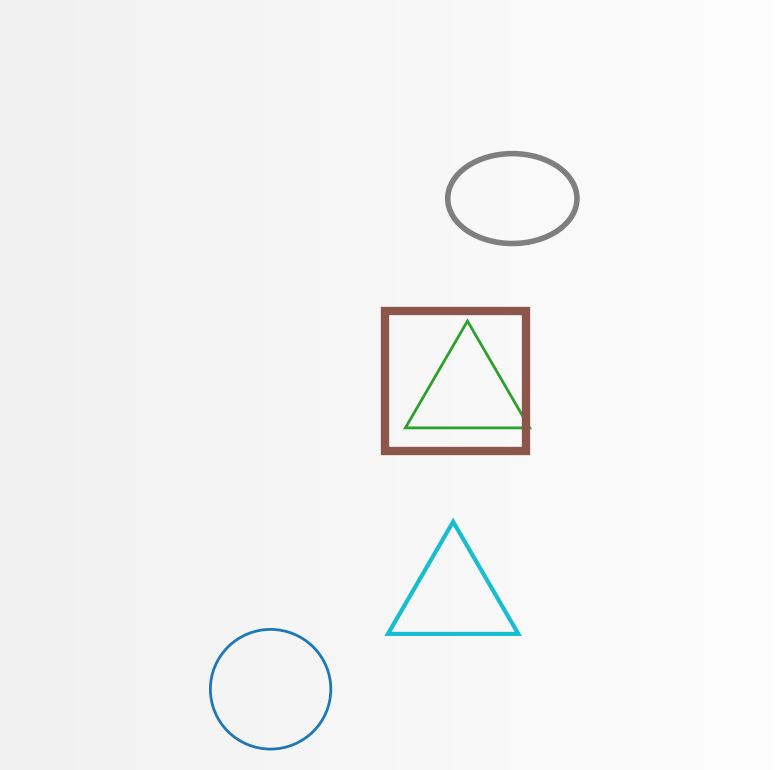[{"shape": "circle", "thickness": 1, "radius": 0.39, "center": [0.349, 0.105]}, {"shape": "triangle", "thickness": 1, "radius": 0.46, "center": [0.603, 0.491]}, {"shape": "square", "thickness": 3, "radius": 0.45, "center": [0.588, 0.505]}, {"shape": "oval", "thickness": 2, "radius": 0.42, "center": [0.661, 0.742]}, {"shape": "triangle", "thickness": 1.5, "radius": 0.49, "center": [0.585, 0.225]}]